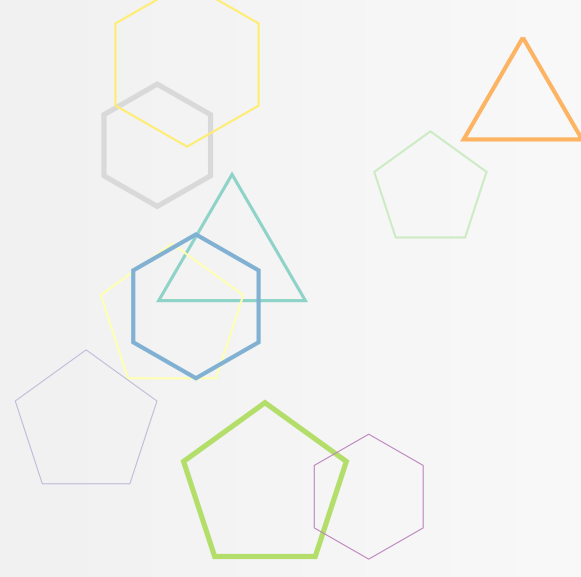[{"shape": "triangle", "thickness": 1.5, "radius": 0.73, "center": [0.399, 0.551]}, {"shape": "pentagon", "thickness": 1, "radius": 0.64, "center": [0.296, 0.448]}, {"shape": "pentagon", "thickness": 0.5, "radius": 0.64, "center": [0.148, 0.265]}, {"shape": "hexagon", "thickness": 2, "radius": 0.62, "center": [0.337, 0.469]}, {"shape": "triangle", "thickness": 2, "radius": 0.59, "center": [0.9, 0.816]}, {"shape": "pentagon", "thickness": 2.5, "radius": 0.74, "center": [0.456, 0.155]}, {"shape": "hexagon", "thickness": 2.5, "radius": 0.53, "center": [0.271, 0.748]}, {"shape": "hexagon", "thickness": 0.5, "radius": 0.54, "center": [0.634, 0.139]}, {"shape": "pentagon", "thickness": 1, "radius": 0.51, "center": [0.74, 0.67]}, {"shape": "hexagon", "thickness": 1, "radius": 0.71, "center": [0.322, 0.887]}]